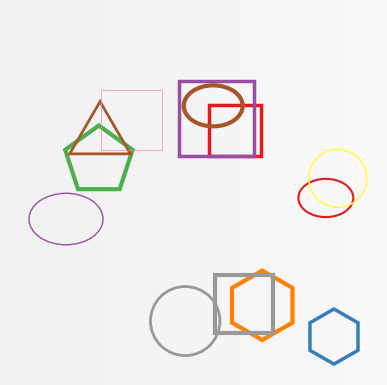[{"shape": "oval", "thickness": 1.5, "radius": 0.35, "center": [0.841, 0.486]}, {"shape": "square", "thickness": 2.5, "radius": 0.34, "center": [0.607, 0.661]}, {"shape": "hexagon", "thickness": 2.5, "radius": 0.36, "center": [0.862, 0.126]}, {"shape": "pentagon", "thickness": 3, "radius": 0.46, "center": [0.255, 0.583]}, {"shape": "oval", "thickness": 1, "radius": 0.48, "center": [0.17, 0.431]}, {"shape": "square", "thickness": 2.5, "radius": 0.49, "center": [0.558, 0.692]}, {"shape": "hexagon", "thickness": 3, "radius": 0.45, "center": [0.677, 0.207]}, {"shape": "circle", "thickness": 1, "radius": 0.38, "center": [0.872, 0.537]}, {"shape": "oval", "thickness": 3, "radius": 0.38, "center": [0.55, 0.725]}, {"shape": "triangle", "thickness": 2, "radius": 0.45, "center": [0.258, 0.646]}, {"shape": "square", "thickness": 0.5, "radius": 0.39, "center": [0.339, 0.688]}, {"shape": "circle", "thickness": 2, "radius": 0.45, "center": [0.478, 0.166]}, {"shape": "square", "thickness": 3, "radius": 0.37, "center": [0.629, 0.21]}]